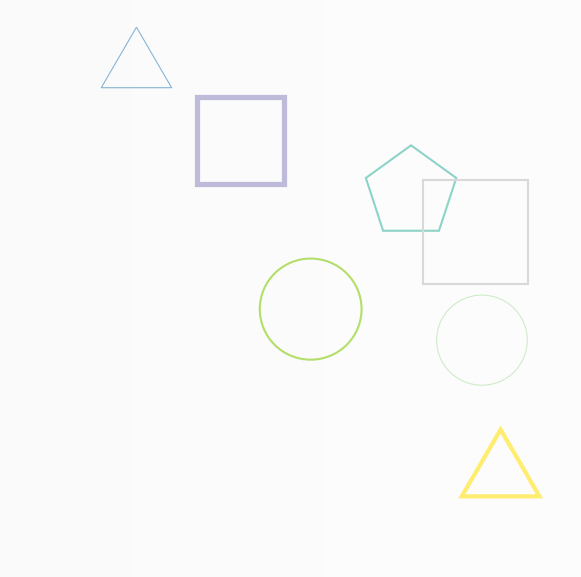[{"shape": "pentagon", "thickness": 1, "radius": 0.41, "center": [0.707, 0.666]}, {"shape": "square", "thickness": 2.5, "radius": 0.38, "center": [0.414, 0.756]}, {"shape": "triangle", "thickness": 0.5, "radius": 0.35, "center": [0.235, 0.882]}, {"shape": "circle", "thickness": 1, "radius": 0.44, "center": [0.535, 0.464]}, {"shape": "square", "thickness": 1, "radius": 0.45, "center": [0.818, 0.597]}, {"shape": "circle", "thickness": 0.5, "radius": 0.39, "center": [0.829, 0.41]}, {"shape": "triangle", "thickness": 2, "radius": 0.39, "center": [0.861, 0.178]}]